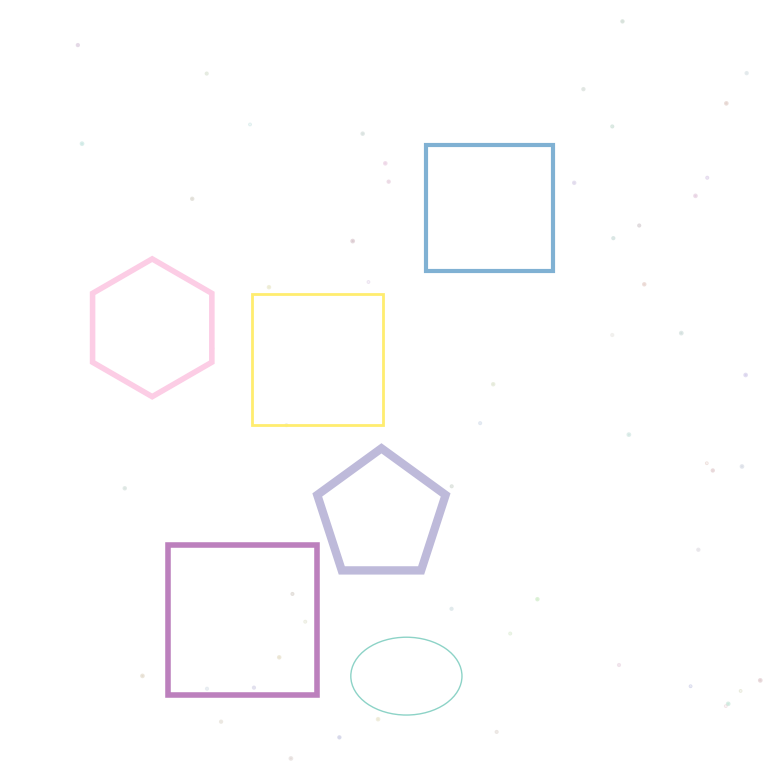[{"shape": "oval", "thickness": 0.5, "radius": 0.36, "center": [0.528, 0.122]}, {"shape": "pentagon", "thickness": 3, "radius": 0.44, "center": [0.495, 0.33]}, {"shape": "square", "thickness": 1.5, "radius": 0.41, "center": [0.636, 0.73]}, {"shape": "hexagon", "thickness": 2, "radius": 0.45, "center": [0.198, 0.574]}, {"shape": "square", "thickness": 2, "radius": 0.49, "center": [0.315, 0.195]}, {"shape": "square", "thickness": 1, "radius": 0.42, "center": [0.412, 0.533]}]